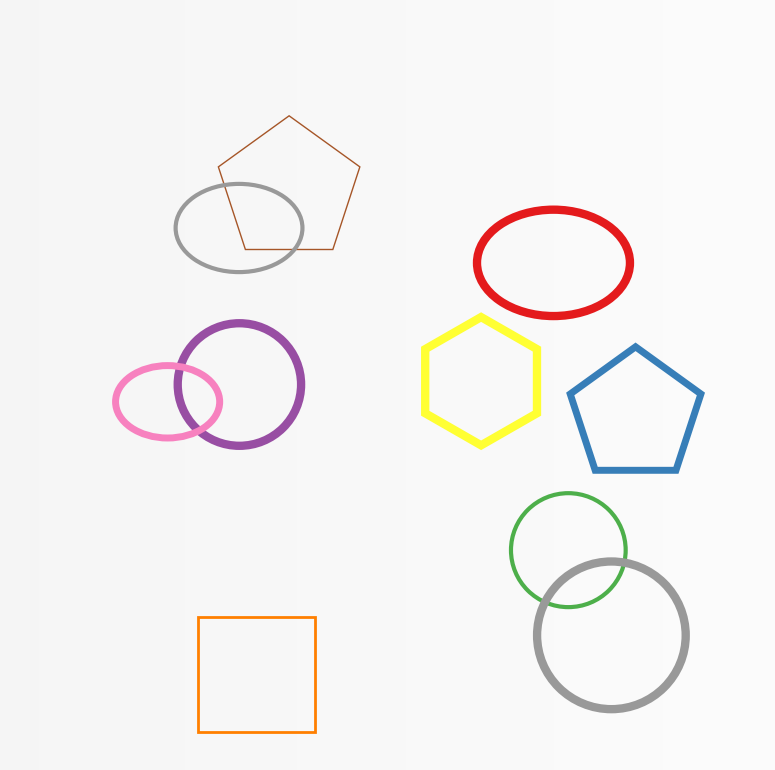[{"shape": "oval", "thickness": 3, "radius": 0.49, "center": [0.714, 0.659]}, {"shape": "pentagon", "thickness": 2.5, "radius": 0.44, "center": [0.82, 0.461]}, {"shape": "circle", "thickness": 1.5, "radius": 0.37, "center": [0.733, 0.286]}, {"shape": "circle", "thickness": 3, "radius": 0.4, "center": [0.309, 0.501]}, {"shape": "square", "thickness": 1, "radius": 0.37, "center": [0.331, 0.124]}, {"shape": "hexagon", "thickness": 3, "radius": 0.42, "center": [0.621, 0.505]}, {"shape": "pentagon", "thickness": 0.5, "radius": 0.48, "center": [0.373, 0.754]}, {"shape": "oval", "thickness": 2.5, "radius": 0.34, "center": [0.216, 0.478]}, {"shape": "circle", "thickness": 3, "radius": 0.48, "center": [0.789, 0.175]}, {"shape": "oval", "thickness": 1.5, "radius": 0.41, "center": [0.308, 0.704]}]